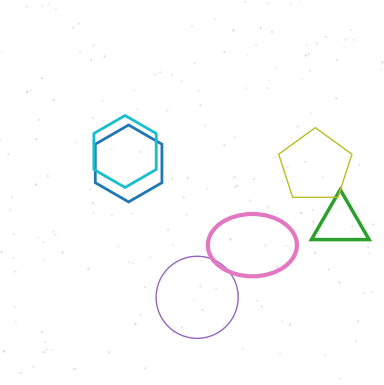[{"shape": "hexagon", "thickness": 2, "radius": 0.5, "center": [0.334, 0.575]}, {"shape": "triangle", "thickness": 2.5, "radius": 0.43, "center": [0.884, 0.421]}, {"shape": "circle", "thickness": 1, "radius": 0.53, "center": [0.512, 0.228]}, {"shape": "oval", "thickness": 3, "radius": 0.58, "center": [0.655, 0.363]}, {"shape": "pentagon", "thickness": 1, "radius": 0.5, "center": [0.819, 0.568]}, {"shape": "hexagon", "thickness": 2, "radius": 0.47, "center": [0.325, 0.607]}]